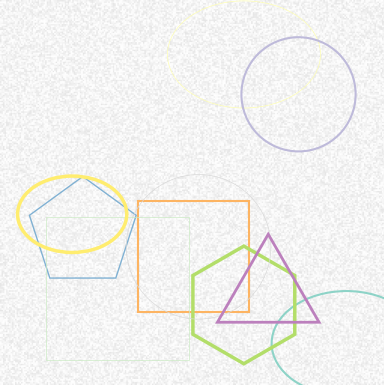[{"shape": "oval", "thickness": 1.5, "radius": 0.97, "center": [0.9, 0.108]}, {"shape": "oval", "thickness": 0.5, "radius": 0.99, "center": [0.634, 0.859]}, {"shape": "circle", "thickness": 1.5, "radius": 0.74, "center": [0.775, 0.755]}, {"shape": "pentagon", "thickness": 1, "radius": 0.73, "center": [0.215, 0.396]}, {"shape": "square", "thickness": 1.5, "radius": 0.72, "center": [0.502, 0.333]}, {"shape": "hexagon", "thickness": 2.5, "radius": 0.76, "center": [0.633, 0.208]}, {"shape": "circle", "thickness": 0.5, "radius": 0.94, "center": [0.516, 0.359]}, {"shape": "triangle", "thickness": 2, "radius": 0.76, "center": [0.697, 0.239]}, {"shape": "square", "thickness": 0.5, "radius": 0.93, "center": [0.305, 0.251]}, {"shape": "oval", "thickness": 2.5, "radius": 0.71, "center": [0.187, 0.443]}]